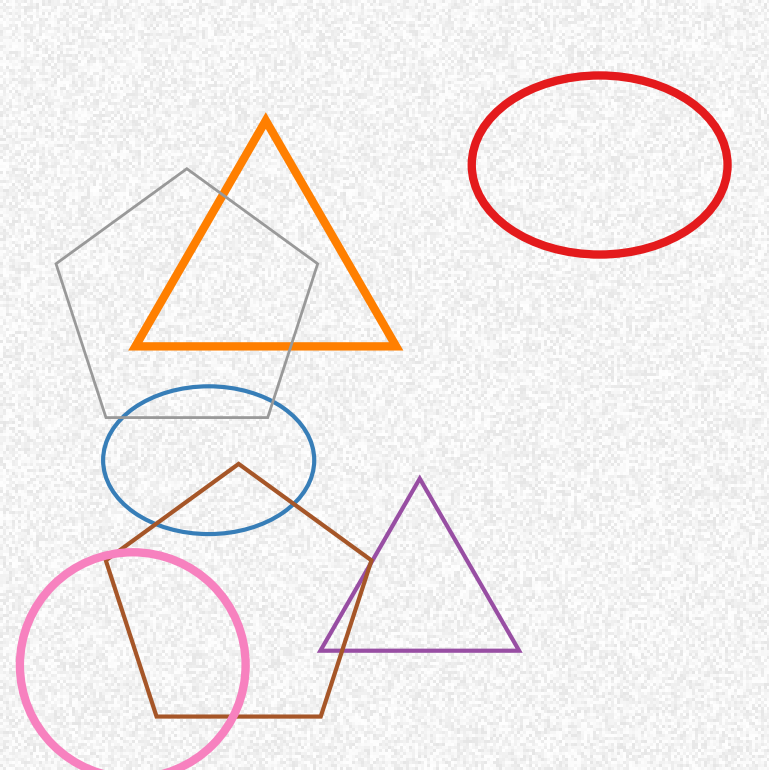[{"shape": "oval", "thickness": 3, "radius": 0.83, "center": [0.779, 0.786]}, {"shape": "oval", "thickness": 1.5, "radius": 0.69, "center": [0.271, 0.402]}, {"shape": "triangle", "thickness": 1.5, "radius": 0.75, "center": [0.545, 0.229]}, {"shape": "triangle", "thickness": 3, "radius": 0.98, "center": [0.345, 0.648]}, {"shape": "pentagon", "thickness": 1.5, "radius": 0.91, "center": [0.31, 0.216]}, {"shape": "circle", "thickness": 3, "radius": 0.73, "center": [0.172, 0.136]}, {"shape": "pentagon", "thickness": 1, "radius": 0.89, "center": [0.243, 0.602]}]